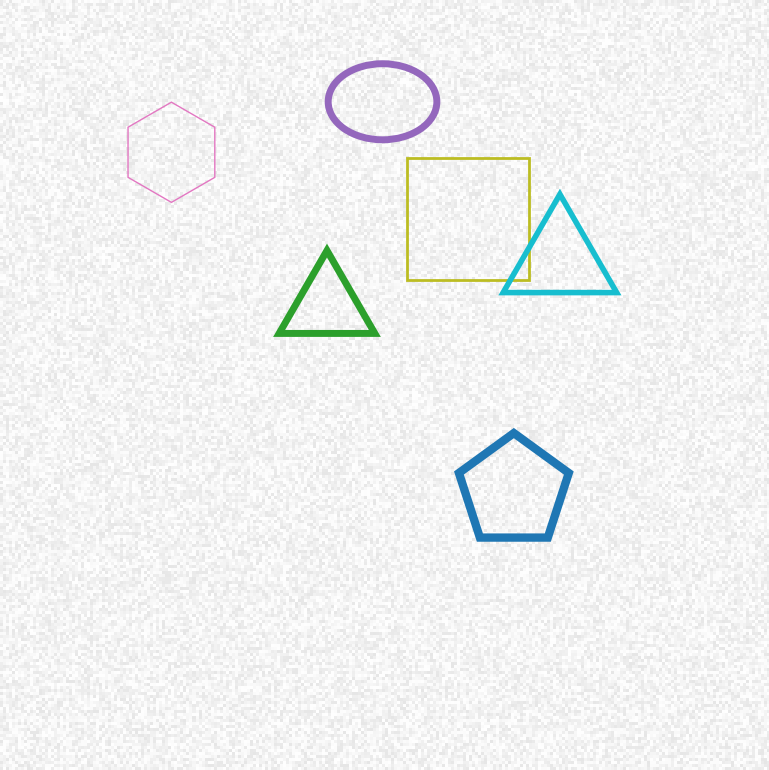[{"shape": "pentagon", "thickness": 3, "radius": 0.38, "center": [0.667, 0.363]}, {"shape": "triangle", "thickness": 2.5, "radius": 0.36, "center": [0.425, 0.603]}, {"shape": "oval", "thickness": 2.5, "radius": 0.35, "center": [0.497, 0.868]}, {"shape": "hexagon", "thickness": 0.5, "radius": 0.33, "center": [0.223, 0.802]}, {"shape": "square", "thickness": 1, "radius": 0.4, "center": [0.608, 0.715]}, {"shape": "triangle", "thickness": 2, "radius": 0.43, "center": [0.727, 0.663]}]